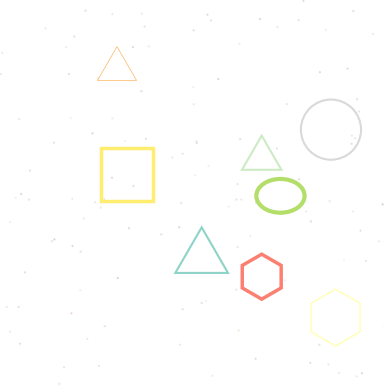[{"shape": "triangle", "thickness": 1.5, "radius": 0.39, "center": [0.524, 0.331]}, {"shape": "hexagon", "thickness": 1, "radius": 0.37, "center": [0.871, 0.175]}, {"shape": "hexagon", "thickness": 2.5, "radius": 0.29, "center": [0.68, 0.281]}, {"shape": "triangle", "thickness": 0.5, "radius": 0.29, "center": [0.304, 0.82]}, {"shape": "oval", "thickness": 3, "radius": 0.31, "center": [0.728, 0.491]}, {"shape": "circle", "thickness": 1.5, "radius": 0.39, "center": [0.86, 0.663]}, {"shape": "triangle", "thickness": 1.5, "radius": 0.3, "center": [0.68, 0.589]}, {"shape": "square", "thickness": 2.5, "radius": 0.34, "center": [0.33, 0.547]}]